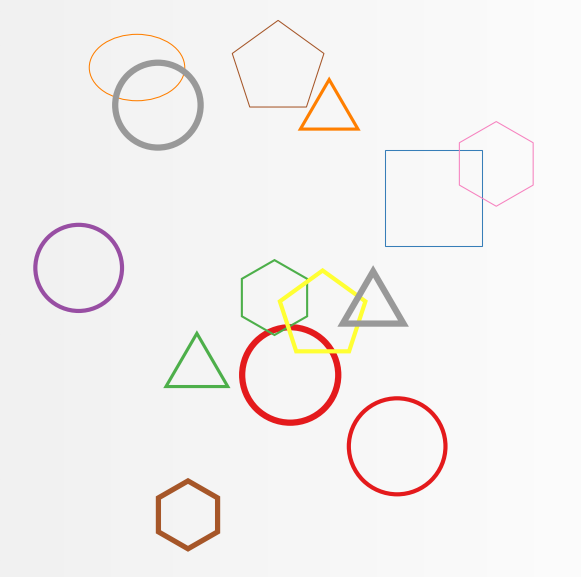[{"shape": "circle", "thickness": 3, "radius": 0.41, "center": [0.499, 0.35]}, {"shape": "circle", "thickness": 2, "radius": 0.42, "center": [0.683, 0.226]}, {"shape": "square", "thickness": 0.5, "radius": 0.42, "center": [0.746, 0.657]}, {"shape": "triangle", "thickness": 1.5, "radius": 0.31, "center": [0.339, 0.36]}, {"shape": "hexagon", "thickness": 1, "radius": 0.32, "center": [0.472, 0.484]}, {"shape": "circle", "thickness": 2, "radius": 0.37, "center": [0.135, 0.535]}, {"shape": "triangle", "thickness": 1.5, "radius": 0.29, "center": [0.566, 0.804]}, {"shape": "oval", "thickness": 0.5, "radius": 0.41, "center": [0.236, 0.882]}, {"shape": "pentagon", "thickness": 2, "radius": 0.39, "center": [0.555, 0.453]}, {"shape": "pentagon", "thickness": 0.5, "radius": 0.41, "center": [0.478, 0.881]}, {"shape": "hexagon", "thickness": 2.5, "radius": 0.29, "center": [0.323, 0.108]}, {"shape": "hexagon", "thickness": 0.5, "radius": 0.37, "center": [0.854, 0.715]}, {"shape": "triangle", "thickness": 3, "radius": 0.3, "center": [0.642, 0.469]}, {"shape": "circle", "thickness": 3, "radius": 0.37, "center": [0.272, 0.817]}]